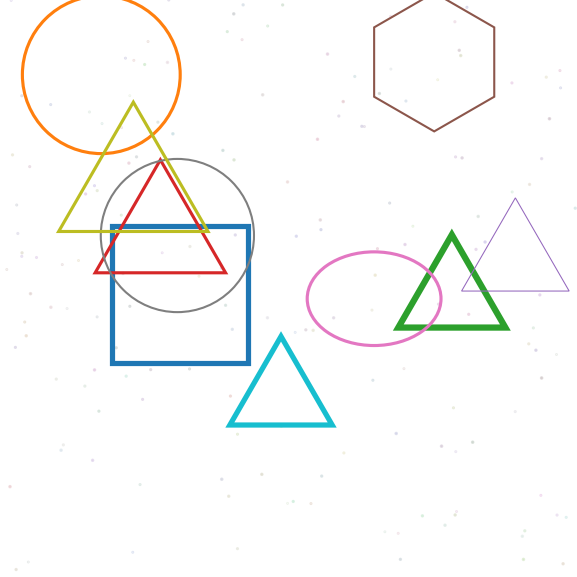[{"shape": "square", "thickness": 2.5, "radius": 0.59, "center": [0.311, 0.49]}, {"shape": "circle", "thickness": 1.5, "radius": 0.68, "center": [0.175, 0.87]}, {"shape": "triangle", "thickness": 3, "radius": 0.54, "center": [0.782, 0.485]}, {"shape": "triangle", "thickness": 1.5, "radius": 0.65, "center": [0.278, 0.592]}, {"shape": "triangle", "thickness": 0.5, "radius": 0.54, "center": [0.892, 0.549]}, {"shape": "hexagon", "thickness": 1, "radius": 0.6, "center": [0.752, 0.892]}, {"shape": "oval", "thickness": 1.5, "radius": 0.58, "center": [0.648, 0.482]}, {"shape": "circle", "thickness": 1, "radius": 0.66, "center": [0.307, 0.591]}, {"shape": "triangle", "thickness": 1.5, "radius": 0.75, "center": [0.231, 0.673]}, {"shape": "triangle", "thickness": 2.5, "radius": 0.51, "center": [0.487, 0.314]}]